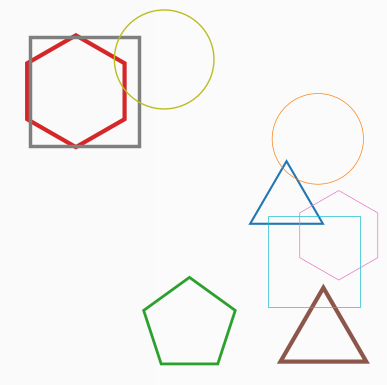[{"shape": "triangle", "thickness": 1.5, "radius": 0.54, "center": [0.739, 0.473]}, {"shape": "circle", "thickness": 0.5, "radius": 0.59, "center": [0.82, 0.639]}, {"shape": "pentagon", "thickness": 2, "radius": 0.62, "center": [0.489, 0.155]}, {"shape": "hexagon", "thickness": 3, "radius": 0.73, "center": [0.196, 0.763]}, {"shape": "triangle", "thickness": 3, "radius": 0.64, "center": [0.835, 0.125]}, {"shape": "hexagon", "thickness": 0.5, "radius": 0.58, "center": [0.874, 0.389]}, {"shape": "square", "thickness": 2.5, "radius": 0.71, "center": [0.218, 0.762]}, {"shape": "circle", "thickness": 1, "radius": 0.64, "center": [0.424, 0.846]}, {"shape": "square", "thickness": 0.5, "radius": 0.59, "center": [0.81, 0.321]}]